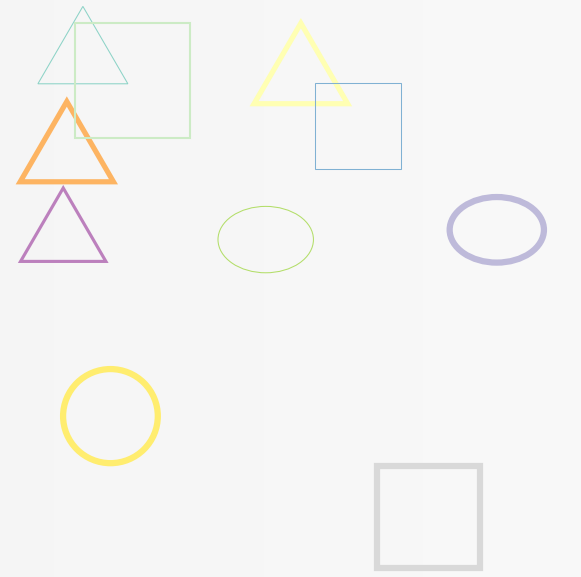[{"shape": "triangle", "thickness": 0.5, "radius": 0.45, "center": [0.143, 0.899]}, {"shape": "triangle", "thickness": 2.5, "radius": 0.46, "center": [0.518, 0.866]}, {"shape": "oval", "thickness": 3, "radius": 0.41, "center": [0.855, 0.601]}, {"shape": "square", "thickness": 0.5, "radius": 0.37, "center": [0.616, 0.781]}, {"shape": "triangle", "thickness": 2.5, "radius": 0.46, "center": [0.115, 0.731]}, {"shape": "oval", "thickness": 0.5, "radius": 0.41, "center": [0.457, 0.584]}, {"shape": "square", "thickness": 3, "radius": 0.44, "center": [0.737, 0.104]}, {"shape": "triangle", "thickness": 1.5, "radius": 0.42, "center": [0.109, 0.589]}, {"shape": "square", "thickness": 1, "radius": 0.5, "center": [0.228, 0.86]}, {"shape": "circle", "thickness": 3, "radius": 0.41, "center": [0.19, 0.279]}]